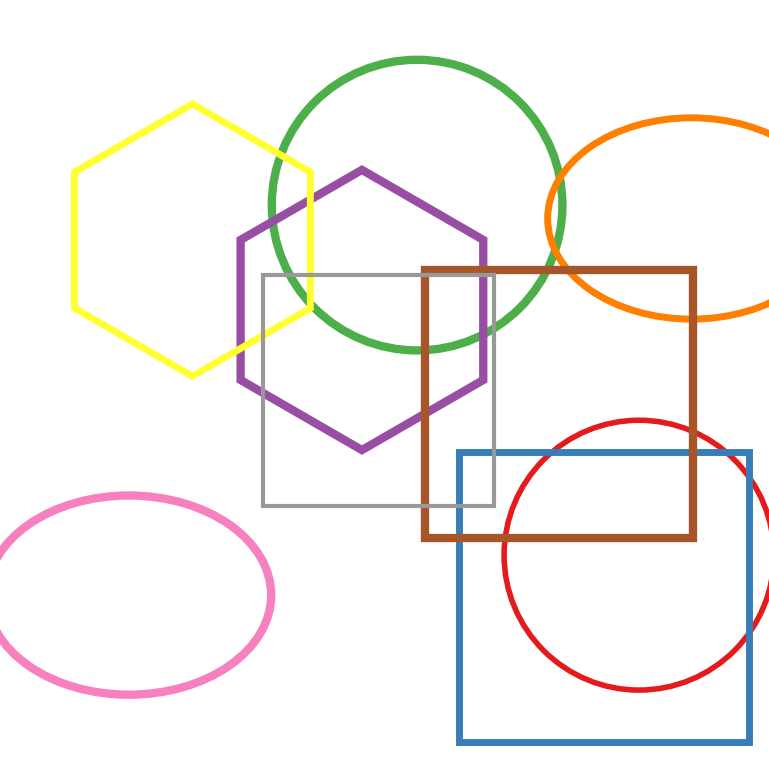[{"shape": "circle", "thickness": 2, "radius": 0.88, "center": [0.83, 0.279]}, {"shape": "square", "thickness": 2.5, "radius": 0.94, "center": [0.785, 0.225]}, {"shape": "circle", "thickness": 3, "radius": 0.94, "center": [0.542, 0.734]}, {"shape": "hexagon", "thickness": 3, "radius": 0.91, "center": [0.47, 0.597]}, {"shape": "oval", "thickness": 2.5, "radius": 0.93, "center": [0.898, 0.716]}, {"shape": "hexagon", "thickness": 2.5, "radius": 0.88, "center": [0.25, 0.688]}, {"shape": "square", "thickness": 3, "radius": 0.87, "center": [0.726, 0.476]}, {"shape": "oval", "thickness": 3, "radius": 0.92, "center": [0.167, 0.227]}, {"shape": "square", "thickness": 1.5, "radius": 0.75, "center": [0.491, 0.493]}]